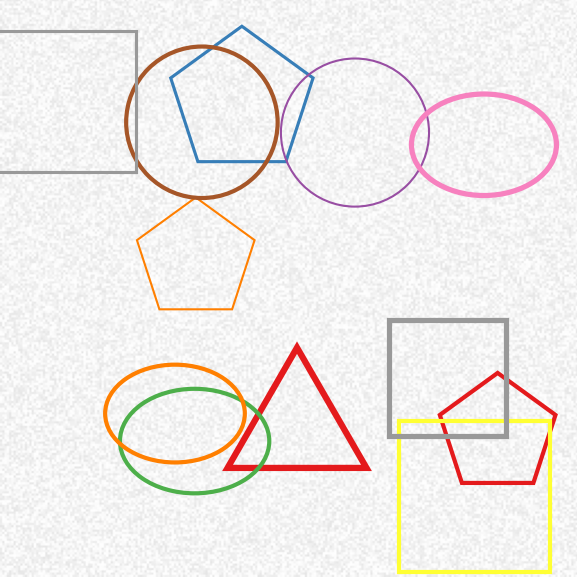[{"shape": "pentagon", "thickness": 2, "radius": 0.53, "center": [0.862, 0.248]}, {"shape": "triangle", "thickness": 3, "radius": 0.69, "center": [0.514, 0.258]}, {"shape": "pentagon", "thickness": 1.5, "radius": 0.65, "center": [0.419, 0.824]}, {"shape": "oval", "thickness": 2, "radius": 0.65, "center": [0.337, 0.235]}, {"shape": "circle", "thickness": 1, "radius": 0.64, "center": [0.615, 0.77]}, {"shape": "pentagon", "thickness": 1, "radius": 0.54, "center": [0.339, 0.55]}, {"shape": "oval", "thickness": 2, "radius": 0.6, "center": [0.303, 0.283]}, {"shape": "square", "thickness": 2, "radius": 0.65, "center": [0.822, 0.14]}, {"shape": "circle", "thickness": 2, "radius": 0.66, "center": [0.35, 0.787]}, {"shape": "oval", "thickness": 2.5, "radius": 0.63, "center": [0.838, 0.748]}, {"shape": "square", "thickness": 1.5, "radius": 0.61, "center": [0.112, 0.824]}, {"shape": "square", "thickness": 2.5, "radius": 0.5, "center": [0.775, 0.345]}]